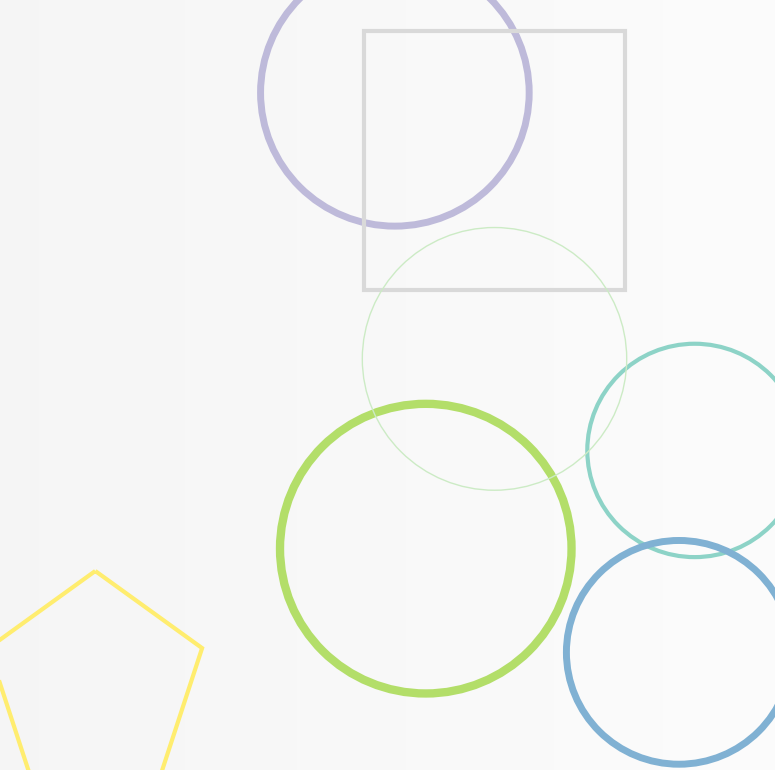[{"shape": "circle", "thickness": 1.5, "radius": 0.69, "center": [0.896, 0.415]}, {"shape": "circle", "thickness": 2.5, "radius": 0.87, "center": [0.51, 0.88]}, {"shape": "circle", "thickness": 2.5, "radius": 0.73, "center": [0.876, 0.153]}, {"shape": "circle", "thickness": 3, "radius": 0.94, "center": [0.549, 0.287]}, {"shape": "square", "thickness": 1.5, "radius": 0.84, "center": [0.638, 0.791]}, {"shape": "circle", "thickness": 0.5, "radius": 0.85, "center": [0.638, 0.534]}, {"shape": "pentagon", "thickness": 1.5, "radius": 0.72, "center": [0.123, 0.114]}]